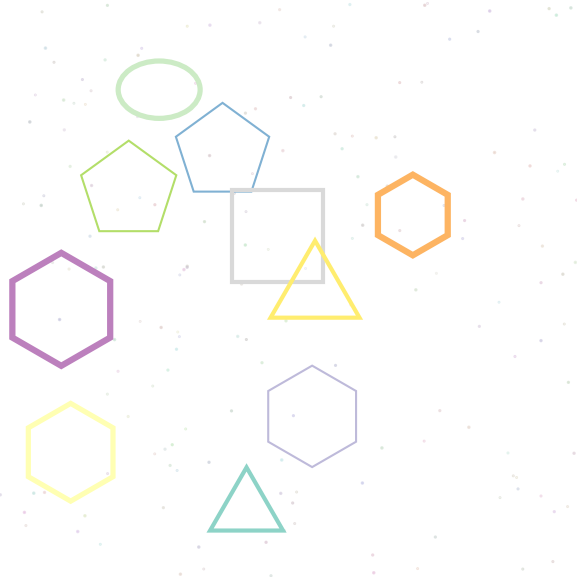[{"shape": "triangle", "thickness": 2, "radius": 0.36, "center": [0.427, 0.117]}, {"shape": "hexagon", "thickness": 2.5, "radius": 0.42, "center": [0.122, 0.216]}, {"shape": "hexagon", "thickness": 1, "radius": 0.44, "center": [0.541, 0.278]}, {"shape": "pentagon", "thickness": 1, "radius": 0.42, "center": [0.385, 0.736]}, {"shape": "hexagon", "thickness": 3, "radius": 0.35, "center": [0.715, 0.627]}, {"shape": "pentagon", "thickness": 1, "radius": 0.43, "center": [0.223, 0.669]}, {"shape": "square", "thickness": 2, "radius": 0.4, "center": [0.481, 0.591]}, {"shape": "hexagon", "thickness": 3, "radius": 0.49, "center": [0.106, 0.463]}, {"shape": "oval", "thickness": 2.5, "radius": 0.35, "center": [0.276, 0.844]}, {"shape": "triangle", "thickness": 2, "radius": 0.44, "center": [0.546, 0.493]}]